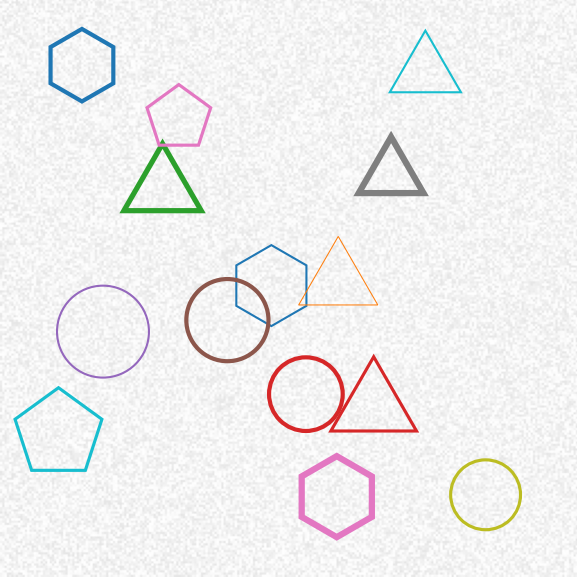[{"shape": "hexagon", "thickness": 1, "radius": 0.35, "center": [0.47, 0.505]}, {"shape": "hexagon", "thickness": 2, "radius": 0.31, "center": [0.142, 0.886]}, {"shape": "triangle", "thickness": 0.5, "radius": 0.4, "center": [0.586, 0.511]}, {"shape": "triangle", "thickness": 2.5, "radius": 0.39, "center": [0.281, 0.673]}, {"shape": "triangle", "thickness": 1.5, "radius": 0.43, "center": [0.647, 0.296]}, {"shape": "circle", "thickness": 2, "radius": 0.32, "center": [0.53, 0.317]}, {"shape": "circle", "thickness": 1, "radius": 0.4, "center": [0.178, 0.425]}, {"shape": "circle", "thickness": 2, "radius": 0.36, "center": [0.394, 0.445]}, {"shape": "pentagon", "thickness": 1.5, "radius": 0.29, "center": [0.31, 0.795]}, {"shape": "hexagon", "thickness": 3, "radius": 0.35, "center": [0.583, 0.139]}, {"shape": "triangle", "thickness": 3, "radius": 0.32, "center": [0.677, 0.697]}, {"shape": "circle", "thickness": 1.5, "radius": 0.3, "center": [0.841, 0.142]}, {"shape": "triangle", "thickness": 1, "radius": 0.36, "center": [0.737, 0.875]}, {"shape": "pentagon", "thickness": 1.5, "radius": 0.4, "center": [0.101, 0.249]}]